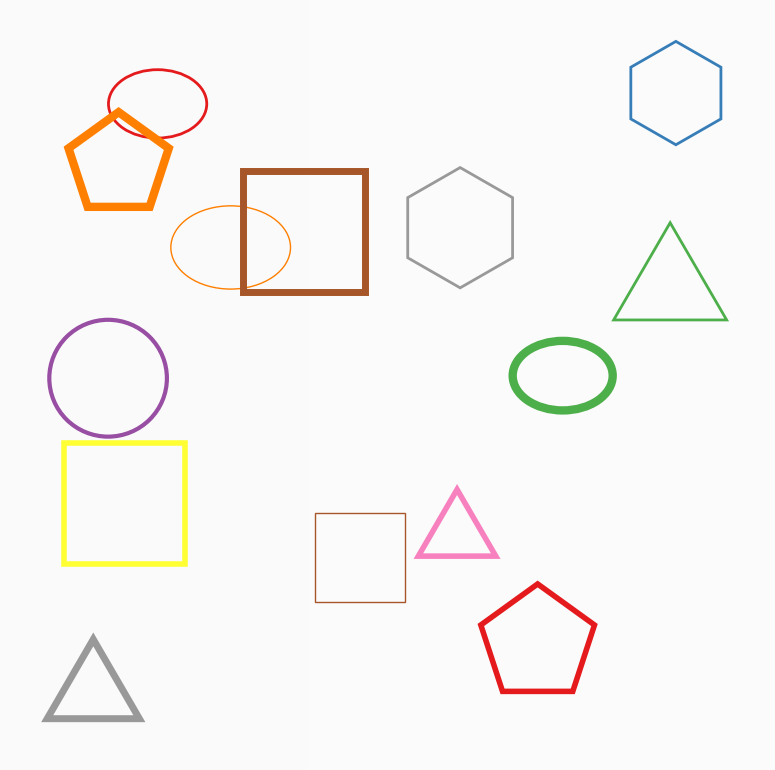[{"shape": "pentagon", "thickness": 2, "radius": 0.39, "center": [0.694, 0.164]}, {"shape": "oval", "thickness": 1, "radius": 0.32, "center": [0.203, 0.865]}, {"shape": "hexagon", "thickness": 1, "radius": 0.34, "center": [0.872, 0.879]}, {"shape": "triangle", "thickness": 1, "radius": 0.42, "center": [0.865, 0.627]}, {"shape": "oval", "thickness": 3, "radius": 0.32, "center": [0.726, 0.512]}, {"shape": "circle", "thickness": 1.5, "radius": 0.38, "center": [0.139, 0.509]}, {"shape": "pentagon", "thickness": 3, "radius": 0.34, "center": [0.153, 0.786]}, {"shape": "oval", "thickness": 0.5, "radius": 0.39, "center": [0.298, 0.679]}, {"shape": "square", "thickness": 2, "radius": 0.39, "center": [0.161, 0.346]}, {"shape": "square", "thickness": 2.5, "radius": 0.39, "center": [0.393, 0.7]}, {"shape": "square", "thickness": 0.5, "radius": 0.29, "center": [0.464, 0.276]}, {"shape": "triangle", "thickness": 2, "radius": 0.29, "center": [0.59, 0.307]}, {"shape": "triangle", "thickness": 2.5, "radius": 0.34, "center": [0.12, 0.101]}, {"shape": "hexagon", "thickness": 1, "radius": 0.39, "center": [0.594, 0.704]}]